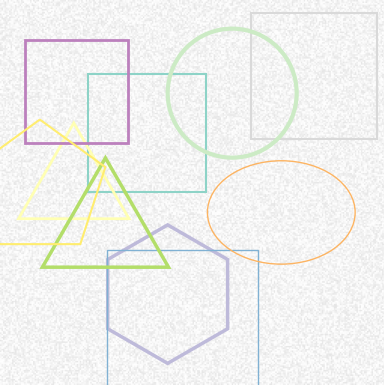[{"shape": "square", "thickness": 1.5, "radius": 0.77, "center": [0.381, 0.655]}, {"shape": "triangle", "thickness": 2, "radius": 0.83, "center": [0.192, 0.515]}, {"shape": "hexagon", "thickness": 2.5, "radius": 0.9, "center": [0.435, 0.236]}, {"shape": "square", "thickness": 1, "radius": 0.98, "center": [0.474, 0.155]}, {"shape": "oval", "thickness": 1, "radius": 0.96, "center": [0.731, 0.448]}, {"shape": "triangle", "thickness": 2.5, "radius": 0.95, "center": [0.274, 0.401]}, {"shape": "square", "thickness": 1.5, "radius": 0.82, "center": [0.815, 0.803]}, {"shape": "square", "thickness": 2, "radius": 0.67, "center": [0.199, 0.763]}, {"shape": "circle", "thickness": 3, "radius": 0.84, "center": [0.603, 0.758]}, {"shape": "pentagon", "thickness": 1.5, "radius": 0.89, "center": [0.103, 0.511]}]